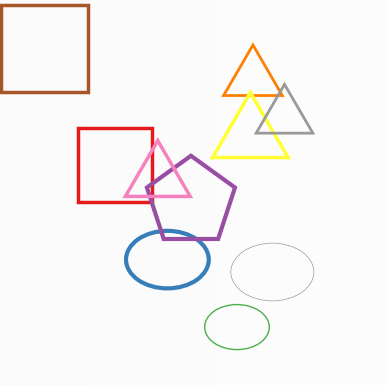[{"shape": "square", "thickness": 2.5, "radius": 0.48, "center": [0.297, 0.572]}, {"shape": "oval", "thickness": 3, "radius": 0.53, "center": [0.432, 0.326]}, {"shape": "oval", "thickness": 1, "radius": 0.42, "center": [0.612, 0.15]}, {"shape": "pentagon", "thickness": 3, "radius": 0.6, "center": [0.493, 0.476]}, {"shape": "triangle", "thickness": 2, "radius": 0.44, "center": [0.653, 0.796]}, {"shape": "triangle", "thickness": 2.5, "radius": 0.56, "center": [0.646, 0.647]}, {"shape": "square", "thickness": 2.5, "radius": 0.56, "center": [0.114, 0.875]}, {"shape": "triangle", "thickness": 2.5, "radius": 0.48, "center": [0.407, 0.538]}, {"shape": "oval", "thickness": 0.5, "radius": 0.54, "center": [0.703, 0.293]}, {"shape": "triangle", "thickness": 2, "radius": 0.42, "center": [0.734, 0.696]}]